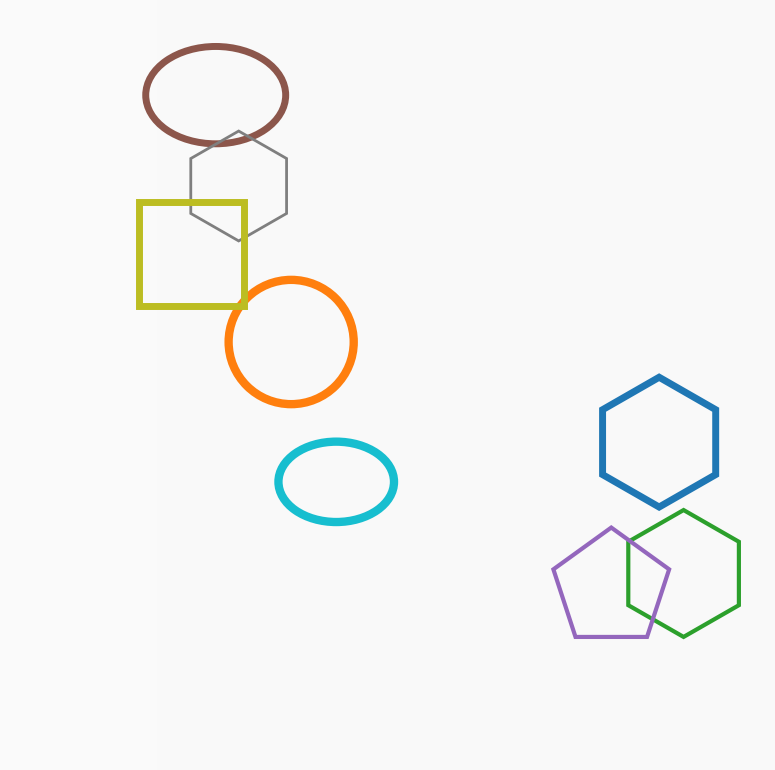[{"shape": "hexagon", "thickness": 2.5, "radius": 0.42, "center": [0.85, 0.426]}, {"shape": "circle", "thickness": 3, "radius": 0.4, "center": [0.376, 0.556]}, {"shape": "hexagon", "thickness": 1.5, "radius": 0.41, "center": [0.882, 0.255]}, {"shape": "pentagon", "thickness": 1.5, "radius": 0.39, "center": [0.789, 0.236]}, {"shape": "oval", "thickness": 2.5, "radius": 0.45, "center": [0.278, 0.876]}, {"shape": "hexagon", "thickness": 1, "radius": 0.36, "center": [0.308, 0.758]}, {"shape": "square", "thickness": 2.5, "radius": 0.34, "center": [0.247, 0.67]}, {"shape": "oval", "thickness": 3, "radius": 0.37, "center": [0.434, 0.374]}]